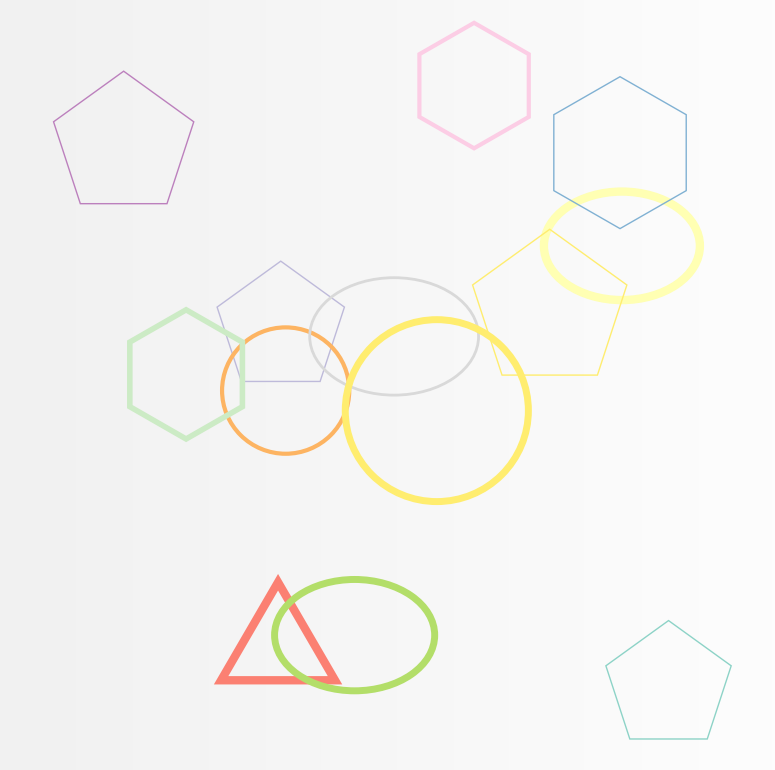[{"shape": "pentagon", "thickness": 0.5, "radius": 0.43, "center": [0.863, 0.109]}, {"shape": "oval", "thickness": 3, "radius": 0.5, "center": [0.802, 0.681]}, {"shape": "pentagon", "thickness": 0.5, "radius": 0.43, "center": [0.362, 0.574]}, {"shape": "triangle", "thickness": 3, "radius": 0.42, "center": [0.359, 0.159]}, {"shape": "hexagon", "thickness": 0.5, "radius": 0.49, "center": [0.8, 0.802]}, {"shape": "circle", "thickness": 1.5, "radius": 0.41, "center": [0.369, 0.493]}, {"shape": "oval", "thickness": 2.5, "radius": 0.52, "center": [0.458, 0.175]}, {"shape": "hexagon", "thickness": 1.5, "radius": 0.41, "center": [0.612, 0.889]}, {"shape": "oval", "thickness": 1, "radius": 0.54, "center": [0.509, 0.563]}, {"shape": "pentagon", "thickness": 0.5, "radius": 0.48, "center": [0.16, 0.812]}, {"shape": "hexagon", "thickness": 2, "radius": 0.42, "center": [0.24, 0.514]}, {"shape": "pentagon", "thickness": 0.5, "radius": 0.52, "center": [0.709, 0.598]}, {"shape": "circle", "thickness": 2.5, "radius": 0.59, "center": [0.564, 0.467]}]